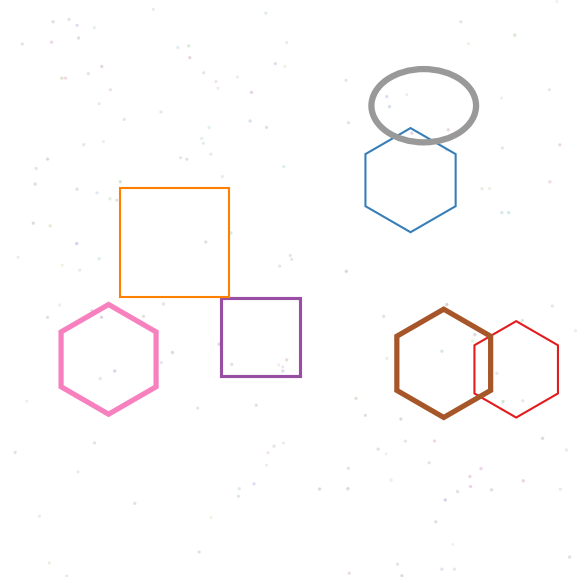[{"shape": "hexagon", "thickness": 1, "radius": 0.42, "center": [0.894, 0.36]}, {"shape": "hexagon", "thickness": 1, "radius": 0.45, "center": [0.711, 0.687]}, {"shape": "square", "thickness": 1.5, "radius": 0.34, "center": [0.451, 0.416]}, {"shape": "square", "thickness": 1, "radius": 0.47, "center": [0.302, 0.58]}, {"shape": "hexagon", "thickness": 2.5, "radius": 0.47, "center": [0.768, 0.37]}, {"shape": "hexagon", "thickness": 2.5, "radius": 0.47, "center": [0.188, 0.377]}, {"shape": "oval", "thickness": 3, "radius": 0.45, "center": [0.734, 0.816]}]